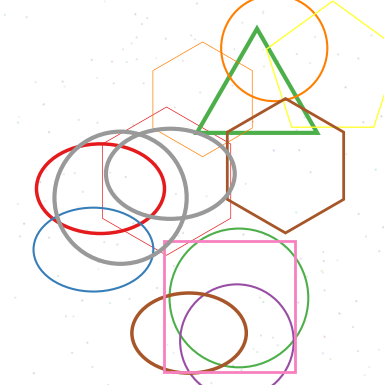[{"shape": "hexagon", "thickness": 0.5, "radius": 0.96, "center": [0.433, 0.529]}, {"shape": "oval", "thickness": 2.5, "radius": 0.83, "center": [0.261, 0.51]}, {"shape": "oval", "thickness": 1.5, "radius": 0.78, "center": [0.243, 0.352]}, {"shape": "circle", "thickness": 1.5, "radius": 0.9, "center": [0.621, 0.226]}, {"shape": "triangle", "thickness": 3, "radius": 0.9, "center": [0.668, 0.745]}, {"shape": "circle", "thickness": 1.5, "radius": 0.74, "center": [0.615, 0.114]}, {"shape": "hexagon", "thickness": 0.5, "radius": 0.75, "center": [0.526, 0.742]}, {"shape": "circle", "thickness": 1.5, "radius": 0.69, "center": [0.712, 0.875]}, {"shape": "pentagon", "thickness": 1, "radius": 0.91, "center": [0.864, 0.816]}, {"shape": "oval", "thickness": 2.5, "radius": 0.74, "center": [0.491, 0.135]}, {"shape": "hexagon", "thickness": 2, "radius": 0.87, "center": [0.742, 0.569]}, {"shape": "square", "thickness": 2, "radius": 0.85, "center": [0.596, 0.204]}, {"shape": "oval", "thickness": 3, "radius": 0.84, "center": [0.442, 0.549]}, {"shape": "circle", "thickness": 3, "radius": 0.86, "center": [0.313, 0.486]}]